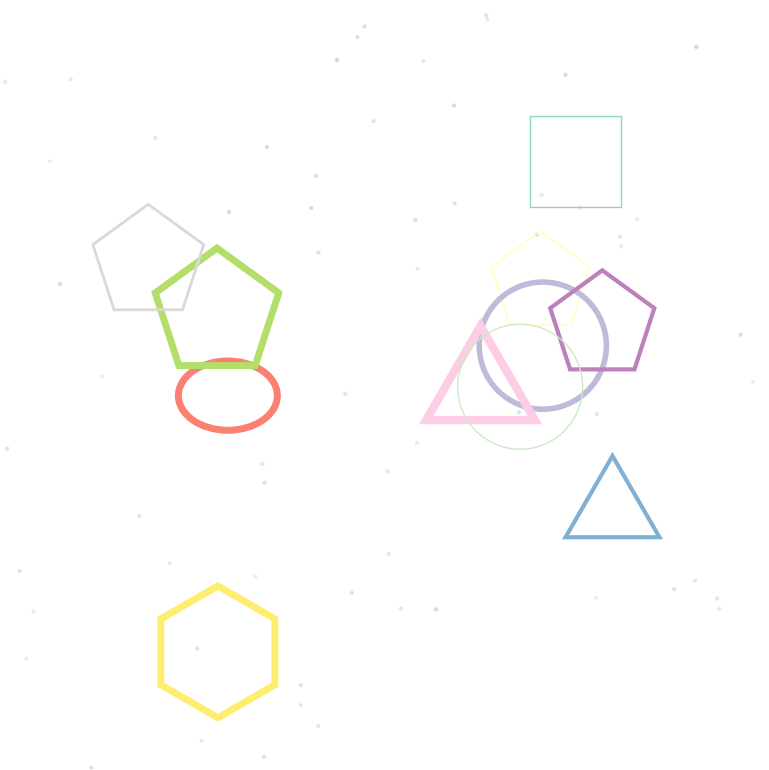[{"shape": "square", "thickness": 0.5, "radius": 0.3, "center": [0.747, 0.79]}, {"shape": "pentagon", "thickness": 0.5, "radius": 0.34, "center": [0.702, 0.632]}, {"shape": "circle", "thickness": 2, "radius": 0.41, "center": [0.705, 0.551]}, {"shape": "oval", "thickness": 2.5, "radius": 0.32, "center": [0.296, 0.486]}, {"shape": "triangle", "thickness": 1.5, "radius": 0.35, "center": [0.795, 0.337]}, {"shape": "pentagon", "thickness": 2.5, "radius": 0.42, "center": [0.282, 0.593]}, {"shape": "triangle", "thickness": 3, "radius": 0.41, "center": [0.624, 0.495]}, {"shape": "pentagon", "thickness": 1, "radius": 0.38, "center": [0.193, 0.659]}, {"shape": "pentagon", "thickness": 1.5, "radius": 0.36, "center": [0.782, 0.578]}, {"shape": "circle", "thickness": 0.5, "radius": 0.41, "center": [0.675, 0.498]}, {"shape": "hexagon", "thickness": 2.5, "radius": 0.43, "center": [0.283, 0.153]}]